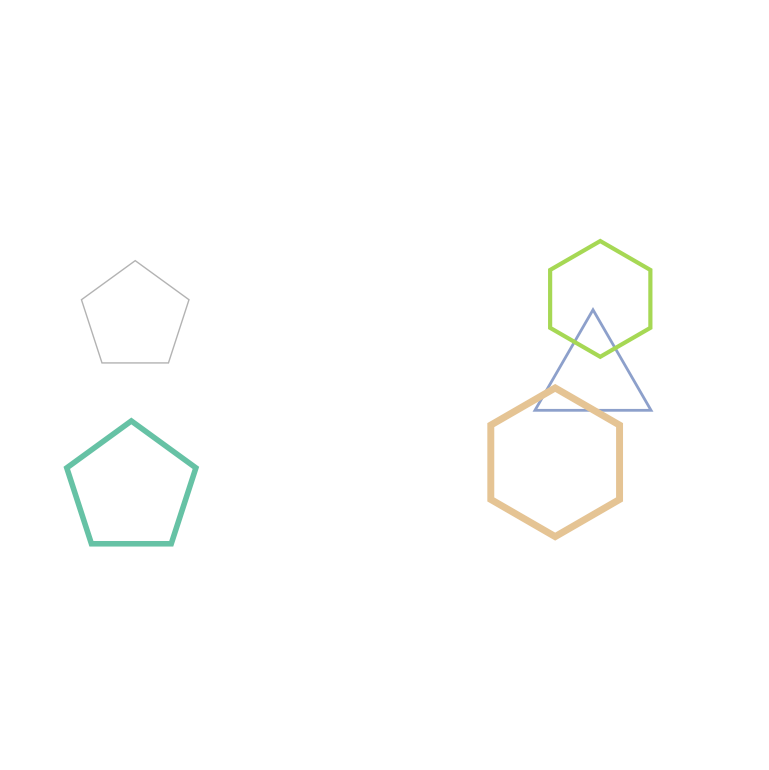[{"shape": "pentagon", "thickness": 2, "radius": 0.44, "center": [0.171, 0.365]}, {"shape": "triangle", "thickness": 1, "radius": 0.44, "center": [0.77, 0.511]}, {"shape": "hexagon", "thickness": 1.5, "radius": 0.38, "center": [0.78, 0.612]}, {"shape": "hexagon", "thickness": 2.5, "radius": 0.48, "center": [0.721, 0.4]}, {"shape": "pentagon", "thickness": 0.5, "radius": 0.37, "center": [0.176, 0.588]}]